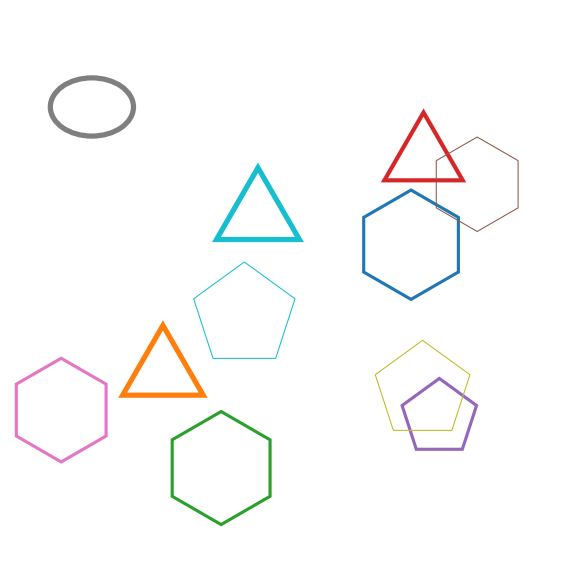[{"shape": "hexagon", "thickness": 1.5, "radius": 0.47, "center": [0.712, 0.575]}, {"shape": "triangle", "thickness": 2.5, "radius": 0.4, "center": [0.282, 0.355]}, {"shape": "hexagon", "thickness": 1.5, "radius": 0.49, "center": [0.383, 0.189]}, {"shape": "triangle", "thickness": 2, "radius": 0.39, "center": [0.733, 0.726]}, {"shape": "pentagon", "thickness": 1.5, "radius": 0.34, "center": [0.761, 0.276]}, {"shape": "hexagon", "thickness": 0.5, "radius": 0.41, "center": [0.826, 0.68]}, {"shape": "hexagon", "thickness": 1.5, "radius": 0.45, "center": [0.106, 0.289]}, {"shape": "oval", "thickness": 2.5, "radius": 0.36, "center": [0.159, 0.814]}, {"shape": "pentagon", "thickness": 0.5, "radius": 0.43, "center": [0.732, 0.324]}, {"shape": "pentagon", "thickness": 0.5, "radius": 0.46, "center": [0.423, 0.453]}, {"shape": "triangle", "thickness": 2.5, "radius": 0.41, "center": [0.447, 0.626]}]